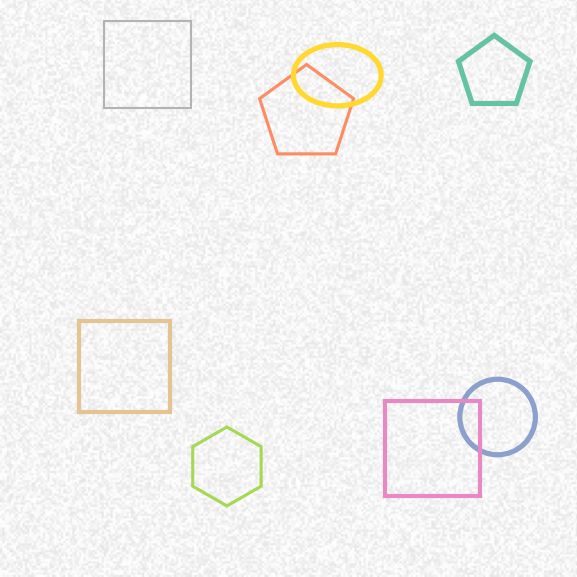[{"shape": "pentagon", "thickness": 2.5, "radius": 0.33, "center": [0.856, 0.873]}, {"shape": "pentagon", "thickness": 1.5, "radius": 0.43, "center": [0.531, 0.802]}, {"shape": "circle", "thickness": 2.5, "radius": 0.33, "center": [0.862, 0.277]}, {"shape": "square", "thickness": 2, "radius": 0.41, "center": [0.748, 0.223]}, {"shape": "hexagon", "thickness": 1.5, "radius": 0.34, "center": [0.393, 0.191]}, {"shape": "oval", "thickness": 2.5, "radius": 0.38, "center": [0.584, 0.869]}, {"shape": "square", "thickness": 2, "radius": 0.39, "center": [0.216, 0.365]}, {"shape": "square", "thickness": 1, "radius": 0.38, "center": [0.256, 0.887]}]